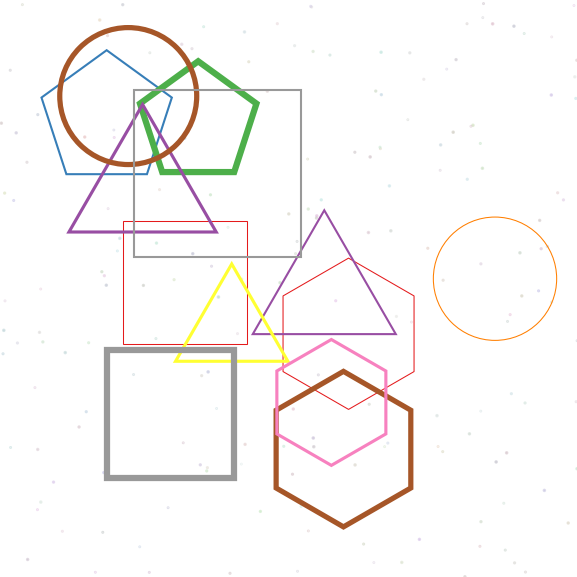[{"shape": "hexagon", "thickness": 0.5, "radius": 0.65, "center": [0.604, 0.421]}, {"shape": "square", "thickness": 0.5, "radius": 0.53, "center": [0.32, 0.51]}, {"shape": "pentagon", "thickness": 1, "radius": 0.59, "center": [0.185, 0.794]}, {"shape": "pentagon", "thickness": 3, "radius": 0.53, "center": [0.343, 0.787]}, {"shape": "triangle", "thickness": 1.5, "radius": 0.74, "center": [0.247, 0.671]}, {"shape": "triangle", "thickness": 1, "radius": 0.71, "center": [0.562, 0.492]}, {"shape": "circle", "thickness": 0.5, "radius": 0.53, "center": [0.857, 0.517]}, {"shape": "triangle", "thickness": 1.5, "radius": 0.56, "center": [0.401, 0.43]}, {"shape": "circle", "thickness": 2.5, "radius": 0.59, "center": [0.222, 0.833]}, {"shape": "hexagon", "thickness": 2.5, "radius": 0.67, "center": [0.595, 0.221]}, {"shape": "hexagon", "thickness": 1.5, "radius": 0.54, "center": [0.574, 0.302]}, {"shape": "square", "thickness": 1, "radius": 0.72, "center": [0.376, 0.698]}, {"shape": "square", "thickness": 3, "radius": 0.55, "center": [0.295, 0.283]}]